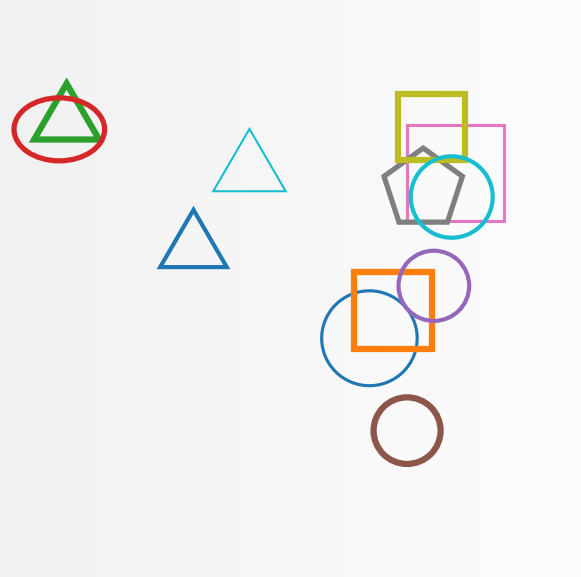[{"shape": "circle", "thickness": 1.5, "radius": 0.41, "center": [0.636, 0.413]}, {"shape": "triangle", "thickness": 2, "radius": 0.33, "center": [0.333, 0.57]}, {"shape": "square", "thickness": 3, "radius": 0.33, "center": [0.676, 0.462]}, {"shape": "triangle", "thickness": 3, "radius": 0.32, "center": [0.115, 0.79]}, {"shape": "oval", "thickness": 2.5, "radius": 0.39, "center": [0.102, 0.775]}, {"shape": "circle", "thickness": 2, "radius": 0.3, "center": [0.746, 0.504]}, {"shape": "circle", "thickness": 3, "radius": 0.29, "center": [0.7, 0.253]}, {"shape": "square", "thickness": 1.5, "radius": 0.42, "center": [0.783, 0.699]}, {"shape": "pentagon", "thickness": 2.5, "radius": 0.35, "center": [0.728, 0.672]}, {"shape": "square", "thickness": 3, "radius": 0.29, "center": [0.743, 0.779]}, {"shape": "triangle", "thickness": 1, "radius": 0.36, "center": [0.429, 0.704]}, {"shape": "circle", "thickness": 2, "radius": 0.35, "center": [0.777, 0.658]}]